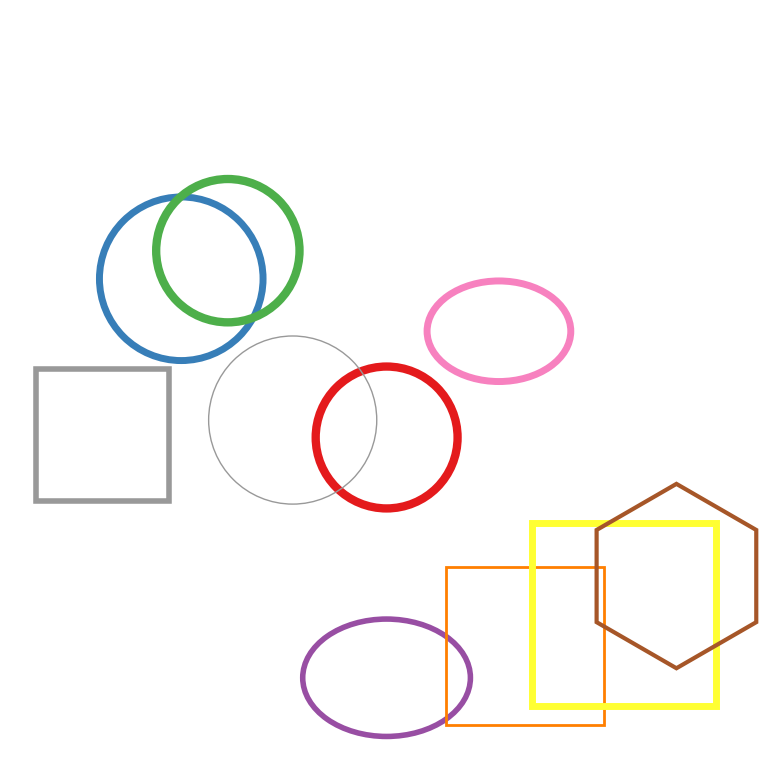[{"shape": "circle", "thickness": 3, "radius": 0.46, "center": [0.502, 0.432]}, {"shape": "circle", "thickness": 2.5, "radius": 0.53, "center": [0.235, 0.638]}, {"shape": "circle", "thickness": 3, "radius": 0.47, "center": [0.296, 0.674]}, {"shape": "oval", "thickness": 2, "radius": 0.54, "center": [0.502, 0.12]}, {"shape": "square", "thickness": 1, "radius": 0.51, "center": [0.682, 0.161]}, {"shape": "square", "thickness": 2.5, "radius": 0.6, "center": [0.811, 0.202]}, {"shape": "hexagon", "thickness": 1.5, "radius": 0.6, "center": [0.878, 0.252]}, {"shape": "oval", "thickness": 2.5, "radius": 0.47, "center": [0.648, 0.57]}, {"shape": "circle", "thickness": 0.5, "radius": 0.55, "center": [0.38, 0.454]}, {"shape": "square", "thickness": 2, "radius": 0.43, "center": [0.133, 0.435]}]